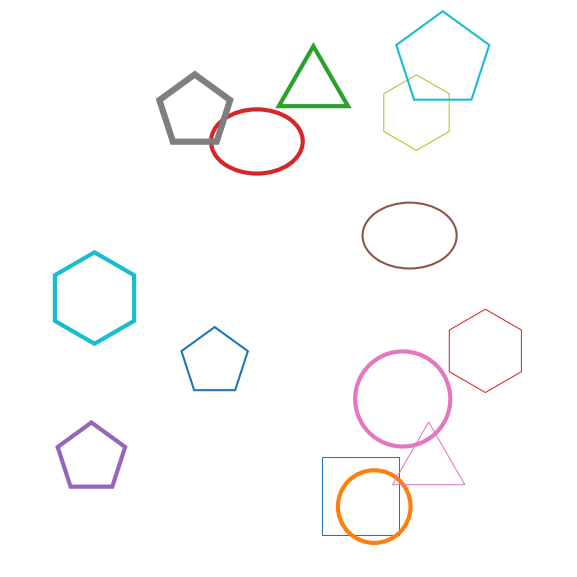[{"shape": "square", "thickness": 0.5, "radius": 0.34, "center": [0.624, 0.14]}, {"shape": "pentagon", "thickness": 1, "radius": 0.3, "center": [0.372, 0.372]}, {"shape": "circle", "thickness": 2, "radius": 0.31, "center": [0.648, 0.122]}, {"shape": "triangle", "thickness": 2, "radius": 0.35, "center": [0.543, 0.85]}, {"shape": "hexagon", "thickness": 0.5, "radius": 0.36, "center": [0.84, 0.392]}, {"shape": "oval", "thickness": 2, "radius": 0.4, "center": [0.445, 0.754]}, {"shape": "pentagon", "thickness": 2, "radius": 0.31, "center": [0.158, 0.206]}, {"shape": "oval", "thickness": 1, "radius": 0.41, "center": [0.709, 0.591]}, {"shape": "triangle", "thickness": 0.5, "radius": 0.36, "center": [0.742, 0.196]}, {"shape": "circle", "thickness": 2, "radius": 0.41, "center": [0.697, 0.308]}, {"shape": "pentagon", "thickness": 3, "radius": 0.32, "center": [0.337, 0.806]}, {"shape": "hexagon", "thickness": 0.5, "radius": 0.33, "center": [0.721, 0.804]}, {"shape": "pentagon", "thickness": 1, "radius": 0.42, "center": [0.767, 0.895]}, {"shape": "hexagon", "thickness": 2, "radius": 0.4, "center": [0.164, 0.483]}]